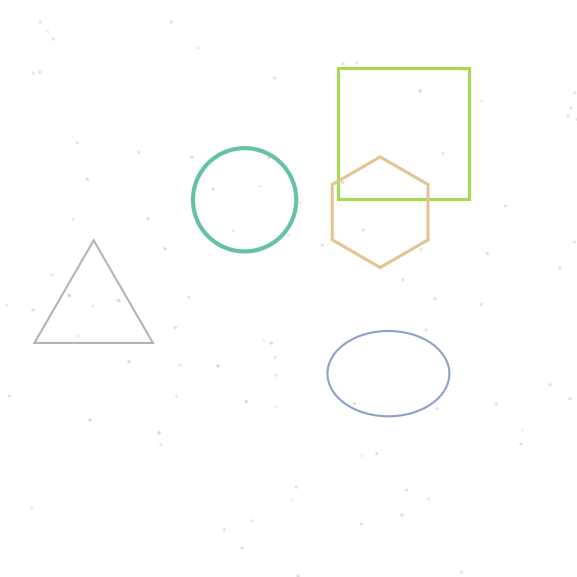[{"shape": "circle", "thickness": 2, "radius": 0.45, "center": [0.424, 0.653]}, {"shape": "oval", "thickness": 1, "radius": 0.53, "center": [0.673, 0.352]}, {"shape": "square", "thickness": 1.5, "radius": 0.57, "center": [0.699, 0.768]}, {"shape": "hexagon", "thickness": 1.5, "radius": 0.48, "center": [0.658, 0.632]}, {"shape": "triangle", "thickness": 1, "radius": 0.59, "center": [0.162, 0.465]}]